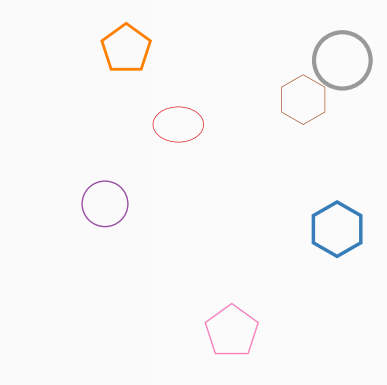[{"shape": "oval", "thickness": 0.5, "radius": 0.33, "center": [0.46, 0.677]}, {"shape": "hexagon", "thickness": 2.5, "radius": 0.35, "center": [0.87, 0.405]}, {"shape": "circle", "thickness": 1, "radius": 0.3, "center": [0.271, 0.47]}, {"shape": "pentagon", "thickness": 2, "radius": 0.33, "center": [0.326, 0.873]}, {"shape": "hexagon", "thickness": 0.5, "radius": 0.32, "center": [0.782, 0.741]}, {"shape": "pentagon", "thickness": 1, "radius": 0.36, "center": [0.598, 0.14]}, {"shape": "circle", "thickness": 3, "radius": 0.37, "center": [0.883, 0.843]}]